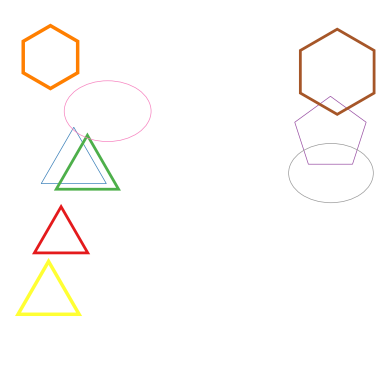[{"shape": "triangle", "thickness": 2, "radius": 0.4, "center": [0.159, 0.383]}, {"shape": "triangle", "thickness": 0.5, "radius": 0.49, "center": [0.192, 0.572]}, {"shape": "triangle", "thickness": 2, "radius": 0.47, "center": [0.227, 0.555]}, {"shape": "pentagon", "thickness": 0.5, "radius": 0.49, "center": [0.858, 0.652]}, {"shape": "hexagon", "thickness": 2.5, "radius": 0.41, "center": [0.131, 0.852]}, {"shape": "triangle", "thickness": 2.5, "radius": 0.46, "center": [0.126, 0.229]}, {"shape": "hexagon", "thickness": 2, "radius": 0.55, "center": [0.876, 0.814]}, {"shape": "oval", "thickness": 0.5, "radius": 0.56, "center": [0.28, 0.711]}, {"shape": "oval", "thickness": 0.5, "radius": 0.55, "center": [0.86, 0.55]}]